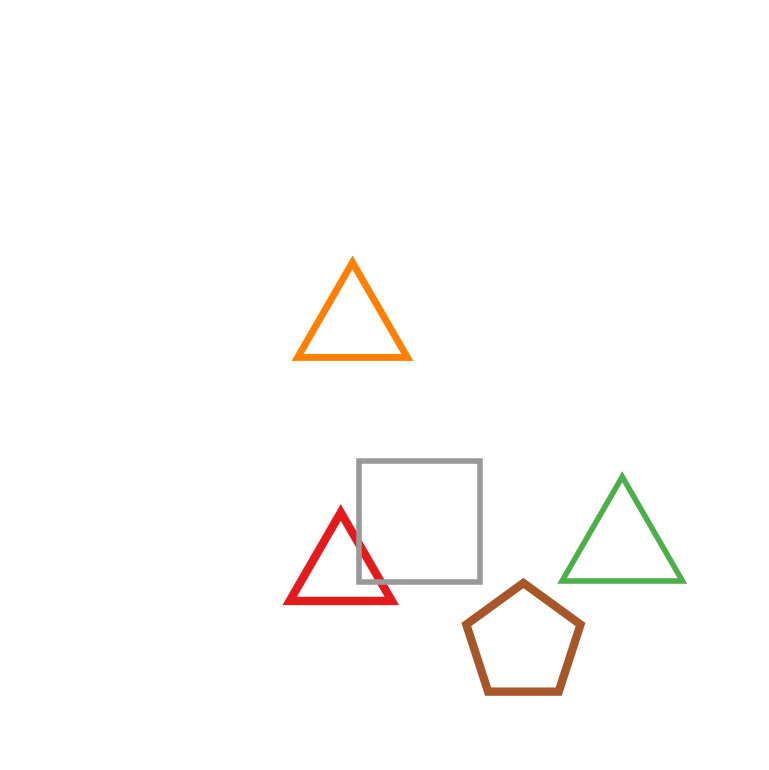[{"shape": "triangle", "thickness": 3, "radius": 0.38, "center": [0.443, 0.258]}, {"shape": "triangle", "thickness": 2, "radius": 0.45, "center": [0.808, 0.291]}, {"shape": "triangle", "thickness": 2.5, "radius": 0.41, "center": [0.458, 0.577]}, {"shape": "pentagon", "thickness": 3, "radius": 0.39, "center": [0.68, 0.165]}, {"shape": "square", "thickness": 2, "radius": 0.39, "center": [0.545, 0.322]}]